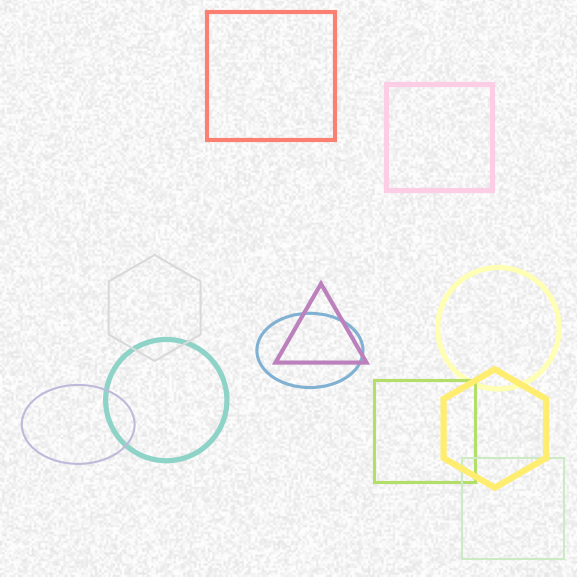[{"shape": "circle", "thickness": 2.5, "radius": 0.53, "center": [0.288, 0.306]}, {"shape": "circle", "thickness": 2.5, "radius": 0.53, "center": [0.863, 0.431]}, {"shape": "oval", "thickness": 1, "radius": 0.49, "center": [0.135, 0.264]}, {"shape": "square", "thickness": 2, "radius": 0.55, "center": [0.469, 0.868]}, {"shape": "oval", "thickness": 1.5, "radius": 0.46, "center": [0.537, 0.392]}, {"shape": "square", "thickness": 1.5, "radius": 0.44, "center": [0.735, 0.253]}, {"shape": "square", "thickness": 2.5, "radius": 0.46, "center": [0.76, 0.762]}, {"shape": "hexagon", "thickness": 1, "radius": 0.46, "center": [0.268, 0.466]}, {"shape": "triangle", "thickness": 2, "radius": 0.45, "center": [0.556, 0.417]}, {"shape": "square", "thickness": 1, "radius": 0.44, "center": [0.888, 0.119]}, {"shape": "hexagon", "thickness": 3, "radius": 0.51, "center": [0.857, 0.257]}]